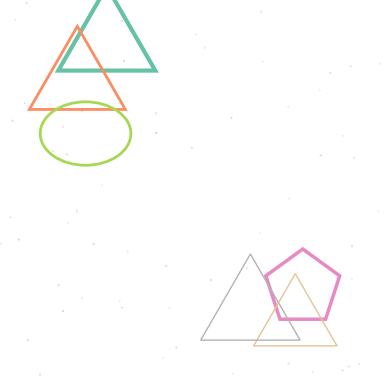[{"shape": "triangle", "thickness": 3, "radius": 0.73, "center": [0.277, 0.889]}, {"shape": "triangle", "thickness": 2, "radius": 0.72, "center": [0.201, 0.788]}, {"shape": "pentagon", "thickness": 2.5, "radius": 0.5, "center": [0.786, 0.252]}, {"shape": "oval", "thickness": 2, "radius": 0.59, "center": [0.222, 0.653]}, {"shape": "triangle", "thickness": 1, "radius": 0.63, "center": [0.767, 0.164]}, {"shape": "triangle", "thickness": 1, "radius": 0.75, "center": [0.65, 0.191]}]